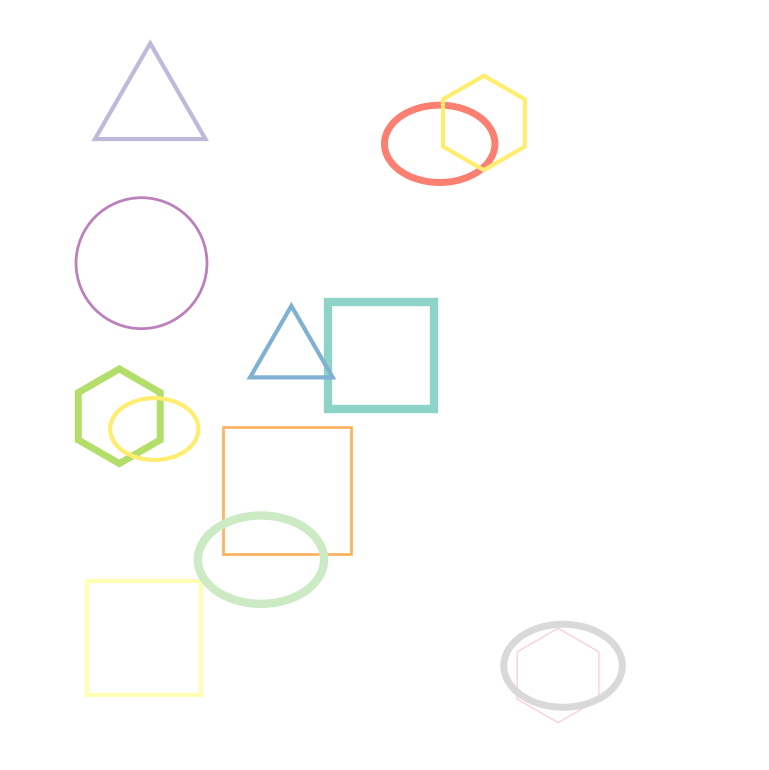[{"shape": "square", "thickness": 3, "radius": 0.35, "center": [0.495, 0.538]}, {"shape": "square", "thickness": 1.5, "radius": 0.37, "center": [0.187, 0.172]}, {"shape": "triangle", "thickness": 1.5, "radius": 0.41, "center": [0.195, 0.861]}, {"shape": "oval", "thickness": 2.5, "radius": 0.36, "center": [0.571, 0.813]}, {"shape": "triangle", "thickness": 1.5, "radius": 0.31, "center": [0.378, 0.541]}, {"shape": "square", "thickness": 1, "radius": 0.41, "center": [0.373, 0.362]}, {"shape": "hexagon", "thickness": 2.5, "radius": 0.31, "center": [0.155, 0.459]}, {"shape": "hexagon", "thickness": 0.5, "radius": 0.31, "center": [0.725, 0.123]}, {"shape": "oval", "thickness": 2.5, "radius": 0.38, "center": [0.731, 0.135]}, {"shape": "circle", "thickness": 1, "radius": 0.43, "center": [0.184, 0.658]}, {"shape": "oval", "thickness": 3, "radius": 0.41, "center": [0.339, 0.273]}, {"shape": "oval", "thickness": 1.5, "radius": 0.29, "center": [0.2, 0.443]}, {"shape": "hexagon", "thickness": 1.5, "radius": 0.31, "center": [0.628, 0.84]}]